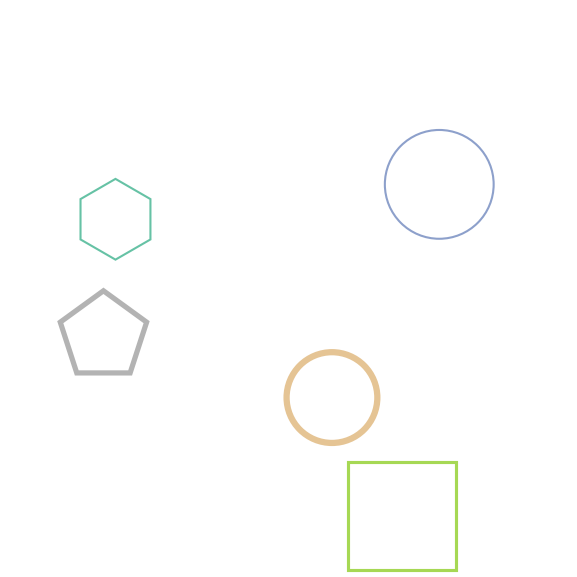[{"shape": "hexagon", "thickness": 1, "radius": 0.35, "center": [0.2, 0.619]}, {"shape": "circle", "thickness": 1, "radius": 0.47, "center": [0.761, 0.68]}, {"shape": "square", "thickness": 1.5, "radius": 0.47, "center": [0.696, 0.106]}, {"shape": "circle", "thickness": 3, "radius": 0.39, "center": [0.575, 0.311]}, {"shape": "pentagon", "thickness": 2.5, "radius": 0.39, "center": [0.179, 0.417]}]